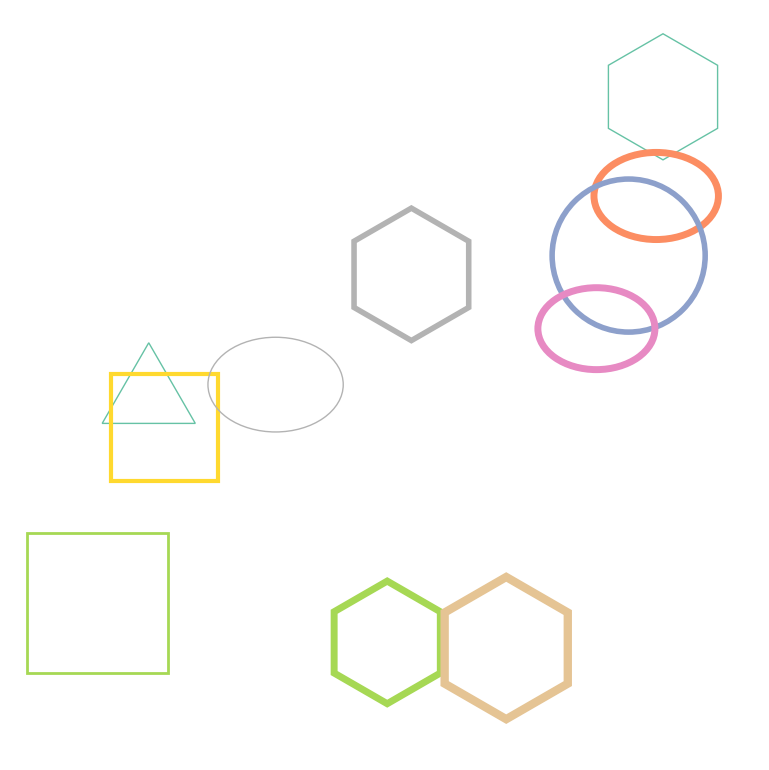[{"shape": "hexagon", "thickness": 0.5, "radius": 0.41, "center": [0.861, 0.874]}, {"shape": "triangle", "thickness": 0.5, "radius": 0.35, "center": [0.193, 0.485]}, {"shape": "oval", "thickness": 2.5, "radius": 0.4, "center": [0.852, 0.745]}, {"shape": "circle", "thickness": 2, "radius": 0.5, "center": [0.816, 0.668]}, {"shape": "oval", "thickness": 2.5, "radius": 0.38, "center": [0.775, 0.573]}, {"shape": "square", "thickness": 1, "radius": 0.46, "center": [0.127, 0.217]}, {"shape": "hexagon", "thickness": 2.5, "radius": 0.4, "center": [0.503, 0.166]}, {"shape": "square", "thickness": 1.5, "radius": 0.35, "center": [0.214, 0.445]}, {"shape": "hexagon", "thickness": 3, "radius": 0.46, "center": [0.657, 0.158]}, {"shape": "hexagon", "thickness": 2, "radius": 0.43, "center": [0.534, 0.644]}, {"shape": "oval", "thickness": 0.5, "radius": 0.44, "center": [0.358, 0.501]}]